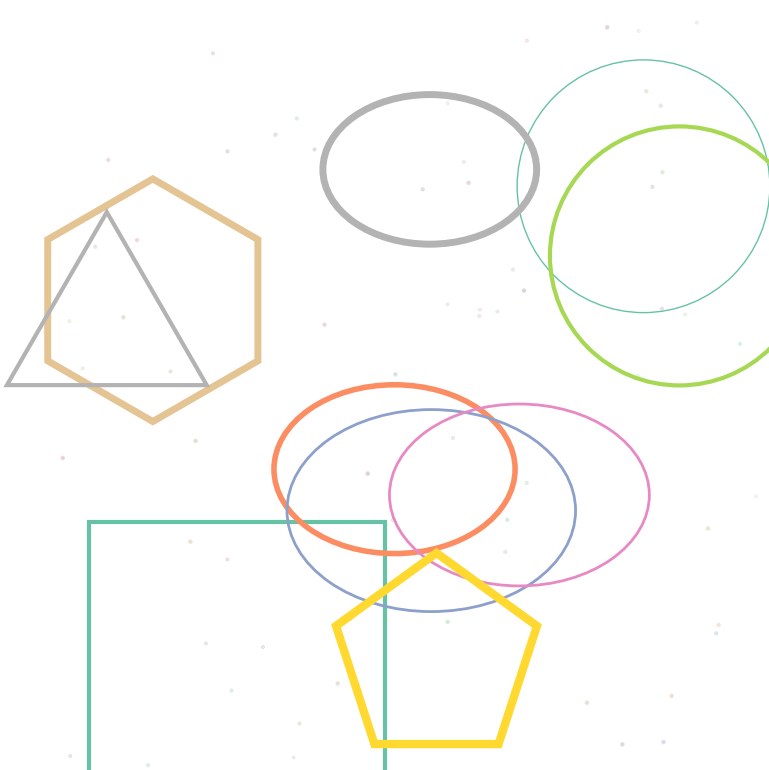[{"shape": "square", "thickness": 1.5, "radius": 0.96, "center": [0.308, 0.13]}, {"shape": "circle", "thickness": 0.5, "radius": 0.82, "center": [0.836, 0.758]}, {"shape": "oval", "thickness": 2, "radius": 0.78, "center": [0.512, 0.391]}, {"shape": "oval", "thickness": 1, "radius": 0.94, "center": [0.56, 0.337]}, {"shape": "oval", "thickness": 1, "radius": 0.84, "center": [0.675, 0.357]}, {"shape": "circle", "thickness": 1.5, "radius": 0.84, "center": [0.882, 0.668]}, {"shape": "pentagon", "thickness": 3, "radius": 0.69, "center": [0.567, 0.145]}, {"shape": "hexagon", "thickness": 2.5, "radius": 0.79, "center": [0.198, 0.61]}, {"shape": "triangle", "thickness": 1.5, "radius": 0.75, "center": [0.139, 0.575]}, {"shape": "oval", "thickness": 2.5, "radius": 0.69, "center": [0.558, 0.78]}]